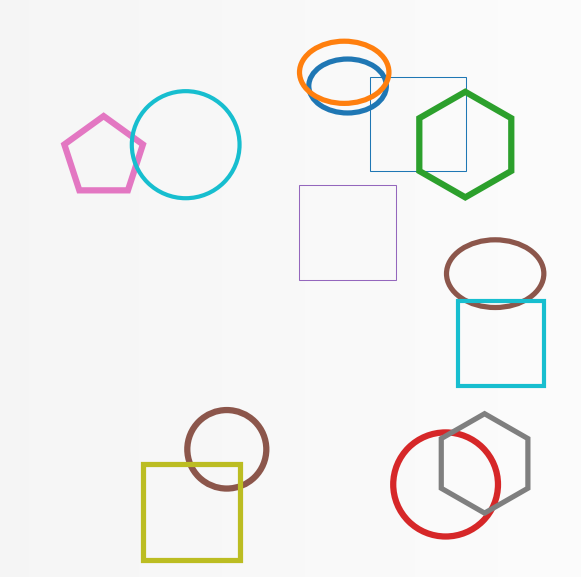[{"shape": "oval", "thickness": 2.5, "radius": 0.33, "center": [0.598, 0.85]}, {"shape": "square", "thickness": 0.5, "radius": 0.41, "center": [0.719, 0.785]}, {"shape": "oval", "thickness": 2.5, "radius": 0.38, "center": [0.592, 0.874]}, {"shape": "hexagon", "thickness": 3, "radius": 0.46, "center": [0.801, 0.749]}, {"shape": "circle", "thickness": 3, "radius": 0.45, "center": [0.767, 0.16]}, {"shape": "square", "thickness": 0.5, "radius": 0.41, "center": [0.598, 0.597]}, {"shape": "oval", "thickness": 2.5, "radius": 0.42, "center": [0.852, 0.525]}, {"shape": "circle", "thickness": 3, "radius": 0.34, "center": [0.39, 0.221]}, {"shape": "pentagon", "thickness": 3, "radius": 0.36, "center": [0.178, 0.727]}, {"shape": "hexagon", "thickness": 2.5, "radius": 0.43, "center": [0.834, 0.197]}, {"shape": "square", "thickness": 2.5, "radius": 0.41, "center": [0.329, 0.113]}, {"shape": "square", "thickness": 2, "radius": 0.37, "center": [0.862, 0.404]}, {"shape": "circle", "thickness": 2, "radius": 0.46, "center": [0.319, 0.749]}]